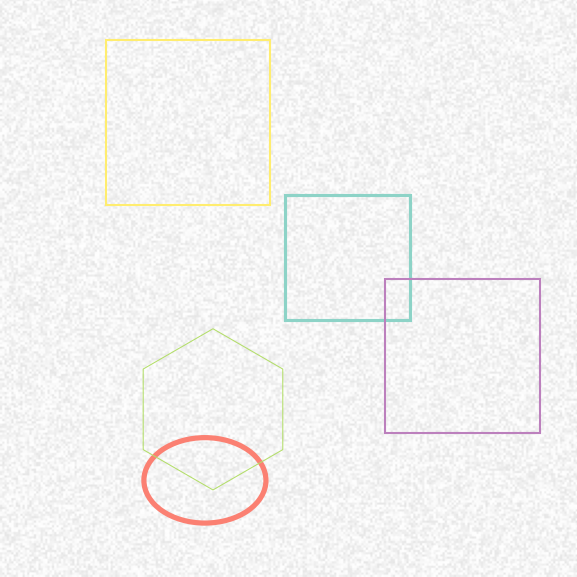[{"shape": "square", "thickness": 1.5, "radius": 0.54, "center": [0.602, 0.553]}, {"shape": "oval", "thickness": 2.5, "radius": 0.53, "center": [0.355, 0.167]}, {"shape": "hexagon", "thickness": 0.5, "radius": 0.7, "center": [0.369, 0.29]}, {"shape": "square", "thickness": 1, "radius": 0.67, "center": [0.801, 0.383]}, {"shape": "square", "thickness": 1, "radius": 0.71, "center": [0.326, 0.787]}]